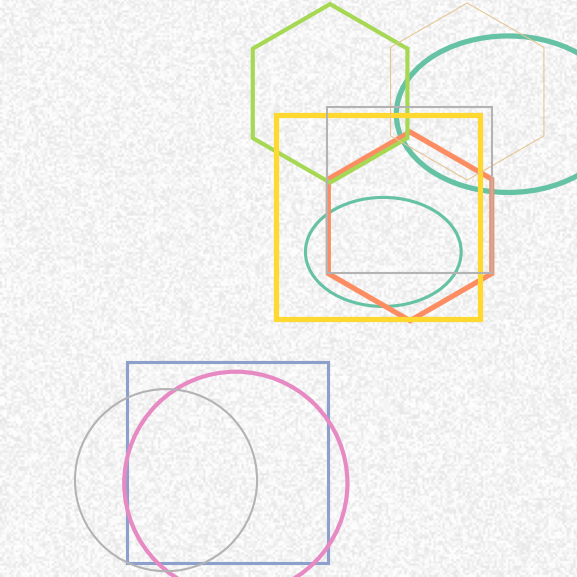[{"shape": "oval", "thickness": 1.5, "radius": 0.67, "center": [0.664, 0.563]}, {"shape": "oval", "thickness": 2.5, "radius": 0.97, "center": [0.88, 0.801]}, {"shape": "hexagon", "thickness": 2.5, "radius": 0.82, "center": [0.71, 0.607]}, {"shape": "square", "thickness": 1.5, "radius": 0.87, "center": [0.394, 0.198]}, {"shape": "circle", "thickness": 2, "radius": 0.97, "center": [0.408, 0.162]}, {"shape": "hexagon", "thickness": 2, "radius": 0.77, "center": [0.572, 0.837]}, {"shape": "square", "thickness": 2.5, "radius": 0.88, "center": [0.655, 0.623]}, {"shape": "hexagon", "thickness": 0.5, "radius": 0.77, "center": [0.809, 0.841]}, {"shape": "square", "thickness": 1, "radius": 0.72, "center": [0.709, 0.67]}, {"shape": "circle", "thickness": 1, "radius": 0.79, "center": [0.287, 0.168]}]